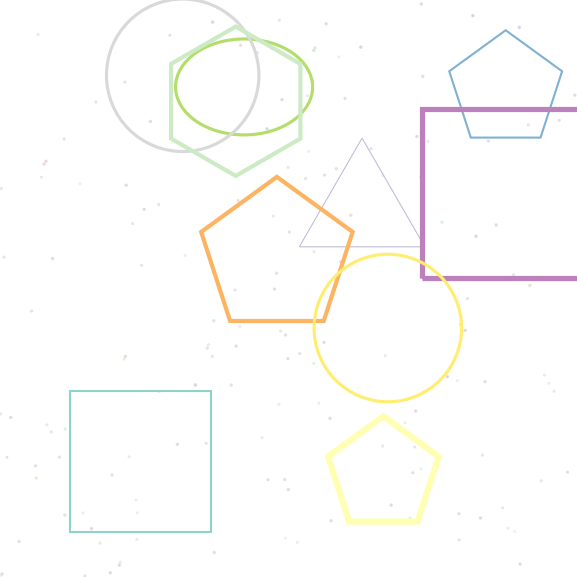[{"shape": "square", "thickness": 1, "radius": 0.61, "center": [0.242, 0.199]}, {"shape": "pentagon", "thickness": 3, "radius": 0.5, "center": [0.664, 0.177]}, {"shape": "triangle", "thickness": 0.5, "radius": 0.63, "center": [0.627, 0.634]}, {"shape": "pentagon", "thickness": 1, "radius": 0.51, "center": [0.876, 0.844]}, {"shape": "pentagon", "thickness": 2, "radius": 0.69, "center": [0.48, 0.555]}, {"shape": "oval", "thickness": 1.5, "radius": 0.59, "center": [0.423, 0.849]}, {"shape": "circle", "thickness": 1.5, "radius": 0.66, "center": [0.316, 0.869]}, {"shape": "square", "thickness": 2.5, "radius": 0.73, "center": [0.878, 0.664]}, {"shape": "hexagon", "thickness": 2, "radius": 0.65, "center": [0.408, 0.824]}, {"shape": "circle", "thickness": 1.5, "radius": 0.64, "center": [0.672, 0.431]}]